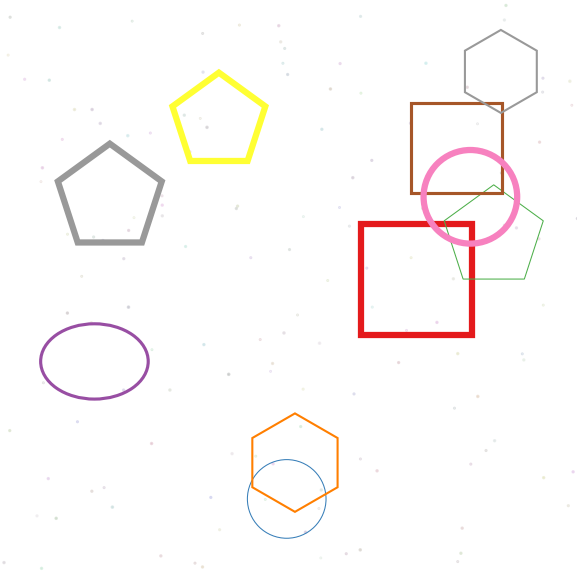[{"shape": "square", "thickness": 3, "radius": 0.48, "center": [0.722, 0.515]}, {"shape": "circle", "thickness": 0.5, "radius": 0.34, "center": [0.496, 0.135]}, {"shape": "pentagon", "thickness": 0.5, "radius": 0.45, "center": [0.855, 0.589]}, {"shape": "oval", "thickness": 1.5, "radius": 0.47, "center": [0.164, 0.373]}, {"shape": "hexagon", "thickness": 1, "radius": 0.43, "center": [0.511, 0.198]}, {"shape": "pentagon", "thickness": 3, "radius": 0.42, "center": [0.379, 0.789]}, {"shape": "square", "thickness": 1.5, "radius": 0.39, "center": [0.79, 0.743]}, {"shape": "circle", "thickness": 3, "radius": 0.41, "center": [0.814, 0.658]}, {"shape": "pentagon", "thickness": 3, "radius": 0.47, "center": [0.19, 0.656]}, {"shape": "hexagon", "thickness": 1, "radius": 0.36, "center": [0.867, 0.875]}]